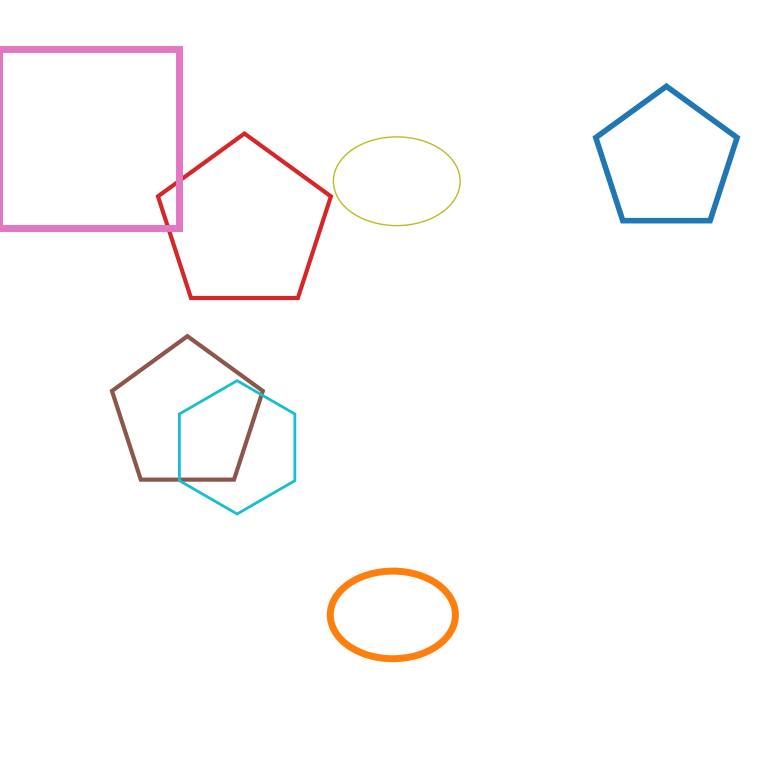[{"shape": "pentagon", "thickness": 2, "radius": 0.48, "center": [0.866, 0.791]}, {"shape": "oval", "thickness": 2.5, "radius": 0.41, "center": [0.51, 0.201]}, {"shape": "pentagon", "thickness": 1.5, "radius": 0.59, "center": [0.317, 0.708]}, {"shape": "pentagon", "thickness": 1.5, "radius": 0.51, "center": [0.243, 0.46]}, {"shape": "square", "thickness": 2.5, "radius": 0.58, "center": [0.115, 0.82]}, {"shape": "oval", "thickness": 0.5, "radius": 0.41, "center": [0.515, 0.765]}, {"shape": "hexagon", "thickness": 1, "radius": 0.43, "center": [0.308, 0.419]}]